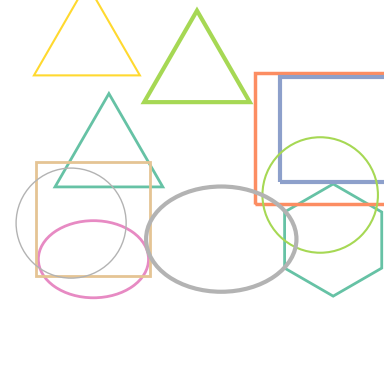[{"shape": "triangle", "thickness": 2, "radius": 0.81, "center": [0.283, 0.595]}, {"shape": "hexagon", "thickness": 2, "radius": 0.73, "center": [0.865, 0.376]}, {"shape": "square", "thickness": 2.5, "radius": 0.85, "center": [0.832, 0.639]}, {"shape": "square", "thickness": 3, "radius": 0.68, "center": [0.864, 0.664]}, {"shape": "oval", "thickness": 2, "radius": 0.72, "center": [0.243, 0.327]}, {"shape": "triangle", "thickness": 3, "radius": 0.79, "center": [0.512, 0.814]}, {"shape": "circle", "thickness": 1.5, "radius": 0.75, "center": [0.832, 0.494]}, {"shape": "triangle", "thickness": 1.5, "radius": 0.79, "center": [0.226, 0.884]}, {"shape": "square", "thickness": 2, "radius": 0.74, "center": [0.242, 0.431]}, {"shape": "circle", "thickness": 1, "radius": 0.71, "center": [0.185, 0.421]}, {"shape": "oval", "thickness": 3, "radius": 0.98, "center": [0.575, 0.379]}]